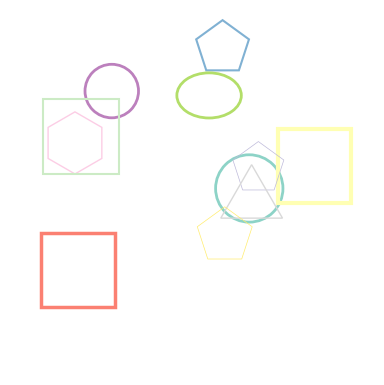[{"shape": "circle", "thickness": 2, "radius": 0.44, "center": [0.647, 0.511]}, {"shape": "square", "thickness": 3, "radius": 0.48, "center": [0.817, 0.57]}, {"shape": "pentagon", "thickness": 0.5, "radius": 0.35, "center": [0.671, 0.563]}, {"shape": "square", "thickness": 2.5, "radius": 0.48, "center": [0.202, 0.298]}, {"shape": "pentagon", "thickness": 1.5, "radius": 0.36, "center": [0.578, 0.876]}, {"shape": "oval", "thickness": 2, "radius": 0.42, "center": [0.543, 0.752]}, {"shape": "hexagon", "thickness": 1, "radius": 0.4, "center": [0.195, 0.629]}, {"shape": "triangle", "thickness": 1, "radius": 0.46, "center": [0.654, 0.48]}, {"shape": "circle", "thickness": 2, "radius": 0.35, "center": [0.29, 0.763]}, {"shape": "square", "thickness": 1.5, "radius": 0.49, "center": [0.21, 0.646]}, {"shape": "pentagon", "thickness": 0.5, "radius": 0.37, "center": [0.584, 0.388]}]